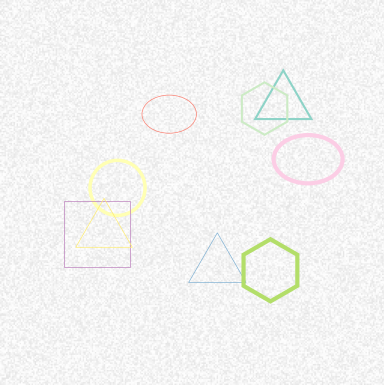[{"shape": "triangle", "thickness": 1.5, "radius": 0.42, "center": [0.736, 0.733]}, {"shape": "circle", "thickness": 2.5, "radius": 0.36, "center": [0.305, 0.512]}, {"shape": "oval", "thickness": 0.5, "radius": 0.35, "center": [0.44, 0.703]}, {"shape": "triangle", "thickness": 0.5, "radius": 0.43, "center": [0.564, 0.309]}, {"shape": "hexagon", "thickness": 3, "radius": 0.4, "center": [0.702, 0.298]}, {"shape": "oval", "thickness": 3, "radius": 0.45, "center": [0.8, 0.586]}, {"shape": "square", "thickness": 0.5, "radius": 0.43, "center": [0.252, 0.393]}, {"shape": "hexagon", "thickness": 1.5, "radius": 0.34, "center": [0.687, 0.718]}, {"shape": "triangle", "thickness": 0.5, "radius": 0.42, "center": [0.27, 0.4]}]